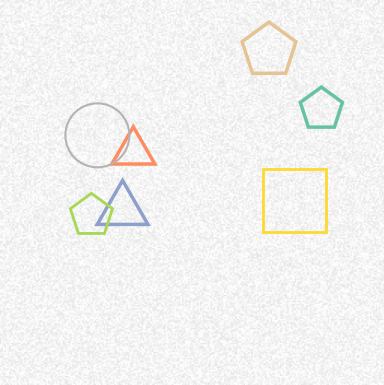[{"shape": "pentagon", "thickness": 2.5, "radius": 0.29, "center": [0.835, 0.716]}, {"shape": "triangle", "thickness": 2.5, "radius": 0.32, "center": [0.346, 0.606]}, {"shape": "triangle", "thickness": 2.5, "radius": 0.38, "center": [0.318, 0.455]}, {"shape": "pentagon", "thickness": 2, "radius": 0.29, "center": [0.237, 0.44]}, {"shape": "square", "thickness": 2, "radius": 0.41, "center": [0.765, 0.479]}, {"shape": "pentagon", "thickness": 2.5, "radius": 0.37, "center": [0.699, 0.869]}, {"shape": "circle", "thickness": 1.5, "radius": 0.42, "center": [0.253, 0.648]}]